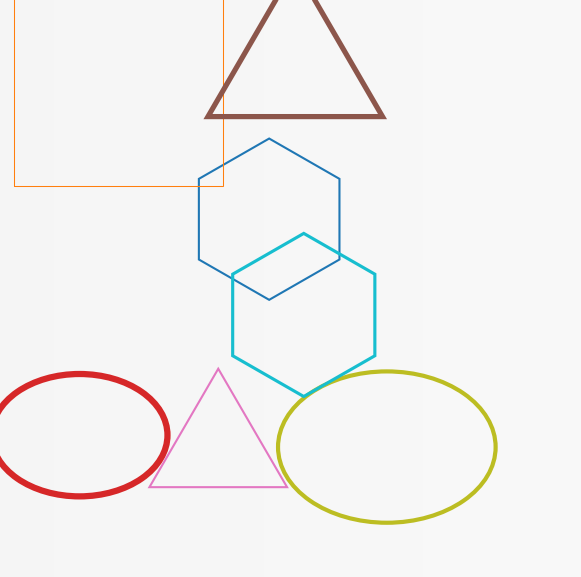[{"shape": "hexagon", "thickness": 1, "radius": 0.7, "center": [0.463, 0.62]}, {"shape": "square", "thickness": 0.5, "radius": 0.9, "center": [0.205, 0.857]}, {"shape": "oval", "thickness": 3, "radius": 0.76, "center": [0.137, 0.246]}, {"shape": "triangle", "thickness": 2.5, "radius": 0.87, "center": [0.508, 0.884]}, {"shape": "triangle", "thickness": 1, "radius": 0.68, "center": [0.375, 0.224]}, {"shape": "oval", "thickness": 2, "radius": 0.94, "center": [0.666, 0.225]}, {"shape": "hexagon", "thickness": 1.5, "radius": 0.71, "center": [0.523, 0.454]}]